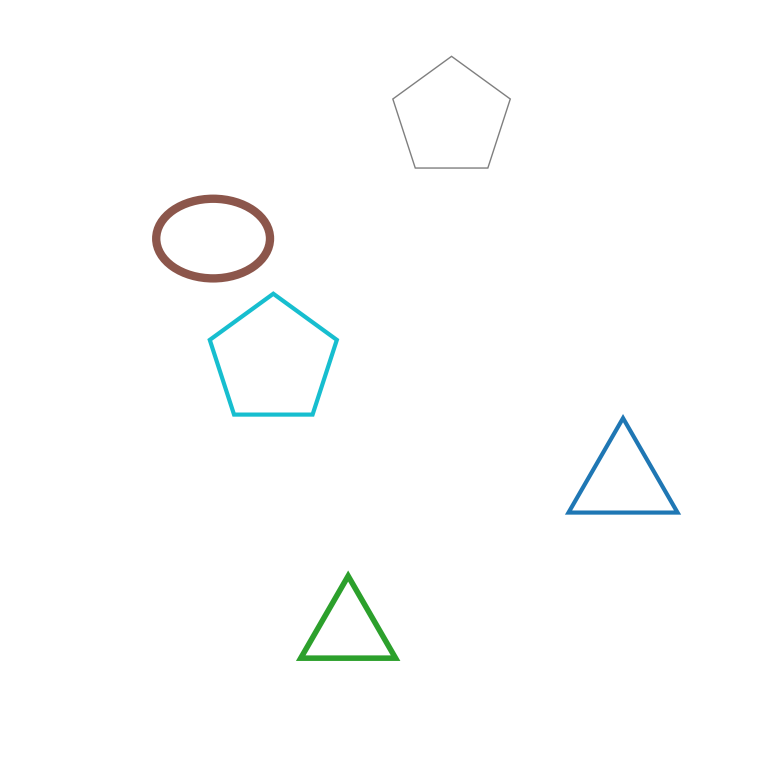[{"shape": "triangle", "thickness": 1.5, "radius": 0.41, "center": [0.809, 0.375]}, {"shape": "triangle", "thickness": 2, "radius": 0.36, "center": [0.452, 0.181]}, {"shape": "oval", "thickness": 3, "radius": 0.37, "center": [0.277, 0.69]}, {"shape": "pentagon", "thickness": 0.5, "radius": 0.4, "center": [0.586, 0.847]}, {"shape": "pentagon", "thickness": 1.5, "radius": 0.43, "center": [0.355, 0.532]}]